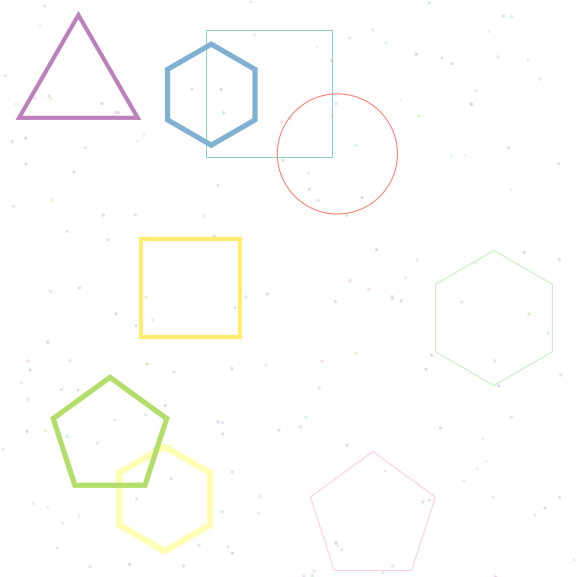[{"shape": "square", "thickness": 0.5, "radius": 0.55, "center": [0.466, 0.837]}, {"shape": "hexagon", "thickness": 3, "radius": 0.45, "center": [0.285, 0.135]}, {"shape": "circle", "thickness": 0.5, "radius": 0.52, "center": [0.584, 0.733]}, {"shape": "hexagon", "thickness": 2.5, "radius": 0.44, "center": [0.366, 0.835]}, {"shape": "pentagon", "thickness": 2.5, "radius": 0.52, "center": [0.19, 0.242]}, {"shape": "pentagon", "thickness": 0.5, "radius": 0.57, "center": [0.646, 0.103]}, {"shape": "triangle", "thickness": 2, "radius": 0.59, "center": [0.136, 0.854]}, {"shape": "hexagon", "thickness": 0.5, "radius": 0.58, "center": [0.855, 0.448]}, {"shape": "square", "thickness": 2, "radius": 0.42, "center": [0.33, 0.501]}]